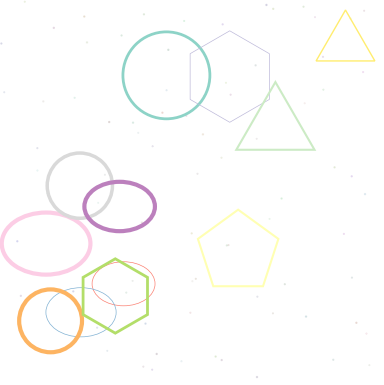[{"shape": "circle", "thickness": 2, "radius": 0.56, "center": [0.432, 0.804]}, {"shape": "pentagon", "thickness": 1.5, "radius": 0.55, "center": [0.619, 0.345]}, {"shape": "hexagon", "thickness": 0.5, "radius": 0.59, "center": [0.597, 0.801]}, {"shape": "oval", "thickness": 0.5, "radius": 0.41, "center": [0.321, 0.263]}, {"shape": "oval", "thickness": 0.5, "radius": 0.46, "center": [0.21, 0.189]}, {"shape": "circle", "thickness": 3, "radius": 0.41, "center": [0.131, 0.167]}, {"shape": "hexagon", "thickness": 2, "radius": 0.48, "center": [0.299, 0.231]}, {"shape": "oval", "thickness": 3, "radius": 0.58, "center": [0.12, 0.367]}, {"shape": "circle", "thickness": 2.5, "radius": 0.42, "center": [0.207, 0.518]}, {"shape": "oval", "thickness": 3, "radius": 0.46, "center": [0.311, 0.464]}, {"shape": "triangle", "thickness": 1.5, "radius": 0.59, "center": [0.715, 0.67]}, {"shape": "triangle", "thickness": 1, "radius": 0.44, "center": [0.897, 0.886]}]